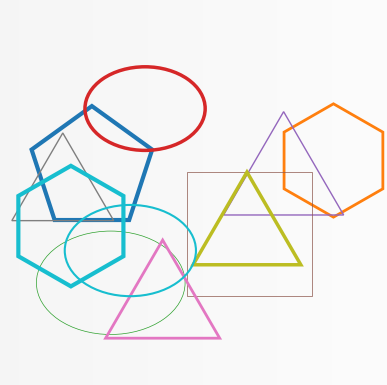[{"shape": "pentagon", "thickness": 3, "radius": 0.82, "center": [0.237, 0.561]}, {"shape": "hexagon", "thickness": 2, "radius": 0.74, "center": [0.861, 0.583]}, {"shape": "oval", "thickness": 0.5, "radius": 0.96, "center": [0.286, 0.266]}, {"shape": "oval", "thickness": 2.5, "radius": 0.78, "center": [0.374, 0.718]}, {"shape": "triangle", "thickness": 1, "radius": 0.89, "center": [0.732, 0.531]}, {"shape": "square", "thickness": 0.5, "radius": 0.81, "center": [0.644, 0.393]}, {"shape": "triangle", "thickness": 2, "radius": 0.85, "center": [0.42, 0.207]}, {"shape": "triangle", "thickness": 1, "radius": 0.76, "center": [0.162, 0.503]}, {"shape": "triangle", "thickness": 2.5, "radius": 0.8, "center": [0.637, 0.393]}, {"shape": "hexagon", "thickness": 3, "radius": 0.78, "center": [0.183, 0.413]}, {"shape": "oval", "thickness": 1.5, "radius": 0.85, "center": [0.336, 0.349]}]